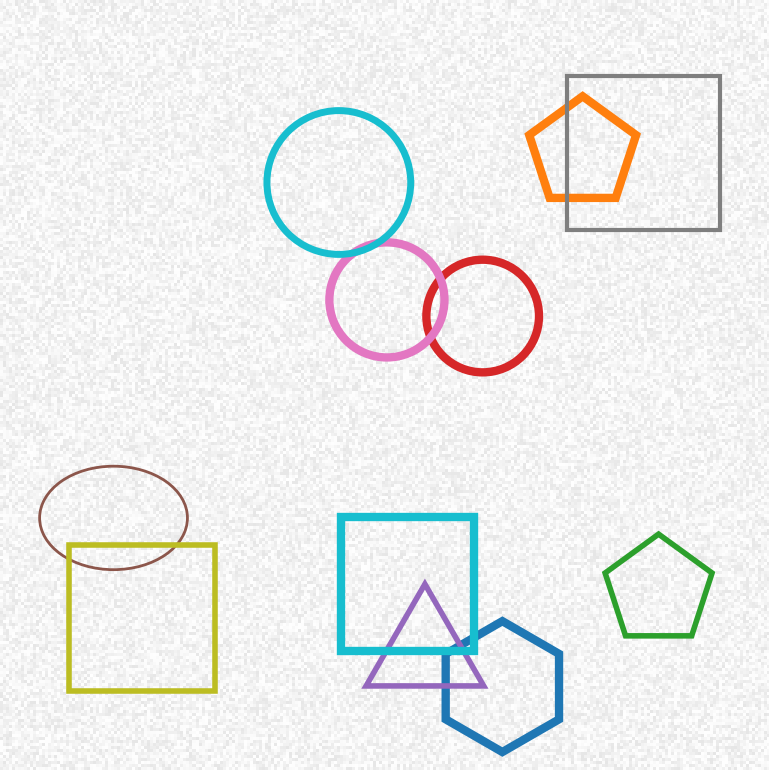[{"shape": "hexagon", "thickness": 3, "radius": 0.42, "center": [0.652, 0.108]}, {"shape": "pentagon", "thickness": 3, "radius": 0.36, "center": [0.757, 0.802]}, {"shape": "pentagon", "thickness": 2, "radius": 0.37, "center": [0.855, 0.233]}, {"shape": "circle", "thickness": 3, "radius": 0.37, "center": [0.627, 0.59]}, {"shape": "triangle", "thickness": 2, "radius": 0.44, "center": [0.552, 0.153]}, {"shape": "oval", "thickness": 1, "radius": 0.48, "center": [0.147, 0.327]}, {"shape": "circle", "thickness": 3, "radius": 0.37, "center": [0.502, 0.611]}, {"shape": "square", "thickness": 1.5, "radius": 0.5, "center": [0.836, 0.801]}, {"shape": "square", "thickness": 2, "radius": 0.47, "center": [0.185, 0.197]}, {"shape": "circle", "thickness": 2.5, "radius": 0.47, "center": [0.44, 0.763]}, {"shape": "square", "thickness": 3, "radius": 0.43, "center": [0.529, 0.242]}]